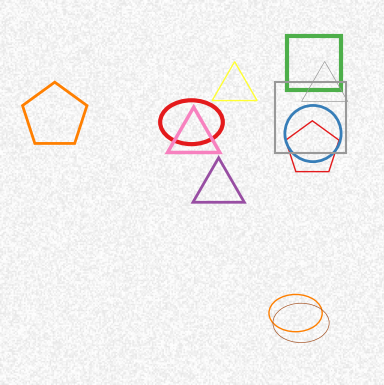[{"shape": "oval", "thickness": 3, "radius": 0.41, "center": [0.497, 0.683]}, {"shape": "pentagon", "thickness": 1, "radius": 0.36, "center": [0.811, 0.613]}, {"shape": "circle", "thickness": 2, "radius": 0.37, "center": [0.813, 0.653]}, {"shape": "square", "thickness": 3, "radius": 0.35, "center": [0.816, 0.837]}, {"shape": "triangle", "thickness": 2, "radius": 0.39, "center": [0.568, 0.513]}, {"shape": "pentagon", "thickness": 2, "radius": 0.44, "center": [0.142, 0.699]}, {"shape": "oval", "thickness": 1, "radius": 0.35, "center": [0.768, 0.187]}, {"shape": "triangle", "thickness": 1, "radius": 0.34, "center": [0.609, 0.772]}, {"shape": "oval", "thickness": 0.5, "radius": 0.37, "center": [0.782, 0.161]}, {"shape": "triangle", "thickness": 2.5, "radius": 0.39, "center": [0.503, 0.643]}, {"shape": "square", "thickness": 1.5, "radius": 0.46, "center": [0.807, 0.696]}, {"shape": "triangle", "thickness": 0.5, "radius": 0.35, "center": [0.843, 0.771]}]